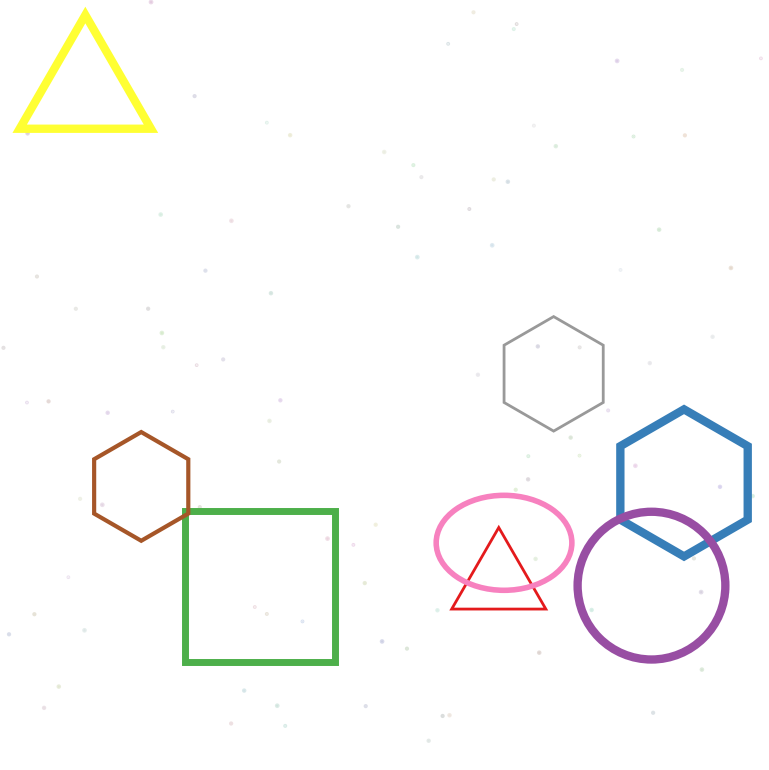[{"shape": "triangle", "thickness": 1, "radius": 0.35, "center": [0.648, 0.244]}, {"shape": "hexagon", "thickness": 3, "radius": 0.48, "center": [0.888, 0.373]}, {"shape": "square", "thickness": 2.5, "radius": 0.49, "center": [0.338, 0.238]}, {"shape": "circle", "thickness": 3, "radius": 0.48, "center": [0.846, 0.239]}, {"shape": "triangle", "thickness": 3, "radius": 0.49, "center": [0.111, 0.882]}, {"shape": "hexagon", "thickness": 1.5, "radius": 0.35, "center": [0.183, 0.368]}, {"shape": "oval", "thickness": 2, "radius": 0.44, "center": [0.655, 0.295]}, {"shape": "hexagon", "thickness": 1, "radius": 0.37, "center": [0.719, 0.514]}]